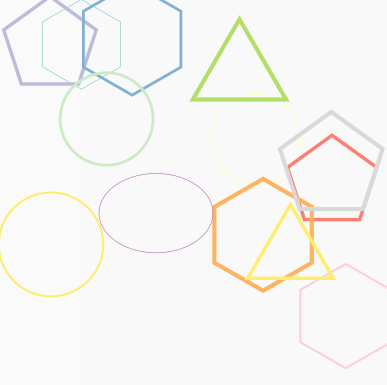[{"shape": "hexagon", "thickness": 0.5, "radius": 0.58, "center": [0.21, 0.885]}, {"shape": "circle", "thickness": 0.5, "radius": 0.58, "center": [0.66, 0.639]}, {"shape": "pentagon", "thickness": 2.5, "radius": 0.63, "center": [0.129, 0.883]}, {"shape": "pentagon", "thickness": 2.5, "radius": 0.61, "center": [0.857, 0.528]}, {"shape": "hexagon", "thickness": 2, "radius": 0.73, "center": [0.341, 0.898]}, {"shape": "hexagon", "thickness": 3, "radius": 0.73, "center": [0.679, 0.39]}, {"shape": "triangle", "thickness": 3, "radius": 0.69, "center": [0.618, 0.811]}, {"shape": "hexagon", "thickness": 1.5, "radius": 0.68, "center": [0.892, 0.179]}, {"shape": "pentagon", "thickness": 3, "radius": 0.7, "center": [0.855, 0.57]}, {"shape": "oval", "thickness": 0.5, "radius": 0.74, "center": [0.403, 0.446]}, {"shape": "circle", "thickness": 2, "radius": 0.6, "center": [0.275, 0.691]}, {"shape": "circle", "thickness": 1.5, "radius": 0.67, "center": [0.132, 0.365]}, {"shape": "triangle", "thickness": 2.5, "radius": 0.64, "center": [0.75, 0.341]}]